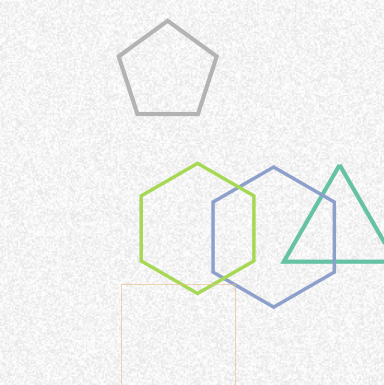[{"shape": "triangle", "thickness": 3, "radius": 0.84, "center": [0.882, 0.404]}, {"shape": "hexagon", "thickness": 2.5, "radius": 0.91, "center": [0.711, 0.384]}, {"shape": "hexagon", "thickness": 2.5, "radius": 0.85, "center": [0.513, 0.407]}, {"shape": "square", "thickness": 0.5, "radius": 0.74, "center": [0.462, 0.112]}, {"shape": "pentagon", "thickness": 3, "radius": 0.67, "center": [0.436, 0.812]}]